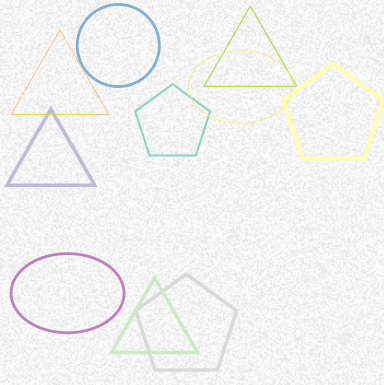[{"shape": "pentagon", "thickness": 1.5, "radius": 0.51, "center": [0.448, 0.679]}, {"shape": "pentagon", "thickness": 3, "radius": 0.68, "center": [0.865, 0.698]}, {"shape": "triangle", "thickness": 2.5, "radius": 0.66, "center": [0.132, 0.585]}, {"shape": "circle", "thickness": 2, "radius": 0.53, "center": [0.307, 0.882]}, {"shape": "triangle", "thickness": 0.5, "radius": 0.73, "center": [0.156, 0.776]}, {"shape": "triangle", "thickness": 1, "radius": 0.7, "center": [0.65, 0.845]}, {"shape": "pentagon", "thickness": 2.5, "radius": 0.69, "center": [0.484, 0.15]}, {"shape": "oval", "thickness": 2, "radius": 0.73, "center": [0.175, 0.238]}, {"shape": "triangle", "thickness": 2.5, "radius": 0.65, "center": [0.401, 0.149]}, {"shape": "oval", "thickness": 0.5, "radius": 0.68, "center": [0.625, 0.775]}]